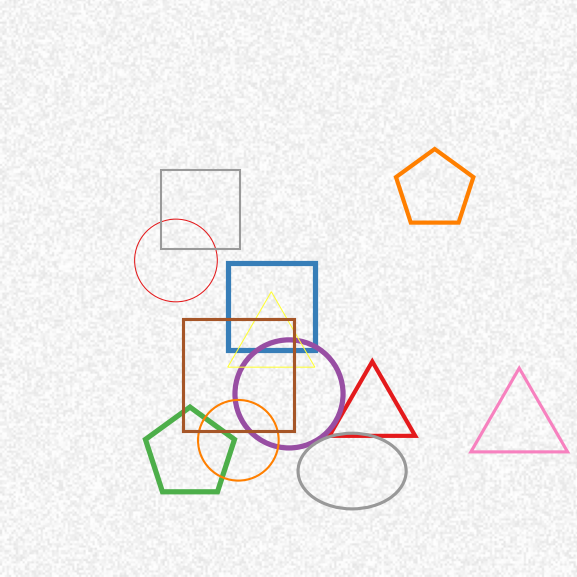[{"shape": "circle", "thickness": 0.5, "radius": 0.36, "center": [0.305, 0.548]}, {"shape": "triangle", "thickness": 2, "radius": 0.43, "center": [0.645, 0.287]}, {"shape": "square", "thickness": 2.5, "radius": 0.38, "center": [0.47, 0.468]}, {"shape": "pentagon", "thickness": 2.5, "radius": 0.41, "center": [0.329, 0.213]}, {"shape": "circle", "thickness": 2.5, "radius": 0.47, "center": [0.5, 0.317]}, {"shape": "circle", "thickness": 1, "radius": 0.35, "center": [0.413, 0.237]}, {"shape": "pentagon", "thickness": 2, "radius": 0.35, "center": [0.753, 0.671]}, {"shape": "triangle", "thickness": 0.5, "radius": 0.44, "center": [0.47, 0.407]}, {"shape": "square", "thickness": 1.5, "radius": 0.48, "center": [0.413, 0.35]}, {"shape": "triangle", "thickness": 1.5, "radius": 0.48, "center": [0.899, 0.265]}, {"shape": "square", "thickness": 1, "radius": 0.34, "center": [0.347, 0.636]}, {"shape": "oval", "thickness": 1.5, "radius": 0.47, "center": [0.61, 0.183]}]